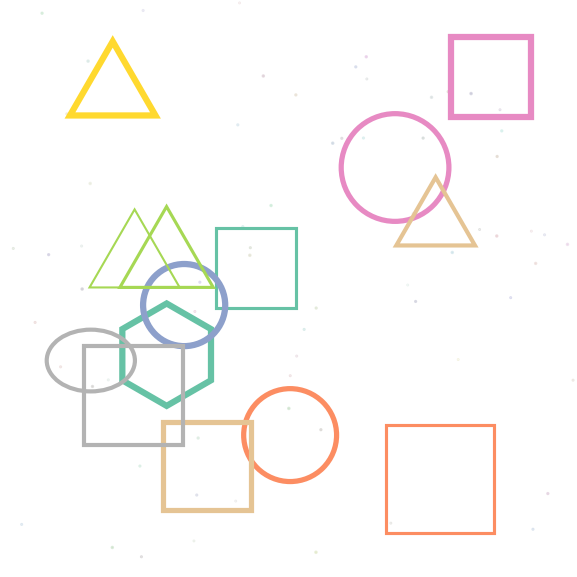[{"shape": "hexagon", "thickness": 3, "radius": 0.44, "center": [0.289, 0.385]}, {"shape": "square", "thickness": 1.5, "radius": 0.35, "center": [0.443, 0.535]}, {"shape": "square", "thickness": 1.5, "radius": 0.47, "center": [0.761, 0.17]}, {"shape": "circle", "thickness": 2.5, "radius": 0.4, "center": [0.502, 0.246]}, {"shape": "circle", "thickness": 3, "radius": 0.36, "center": [0.319, 0.471]}, {"shape": "circle", "thickness": 2.5, "radius": 0.47, "center": [0.684, 0.709]}, {"shape": "square", "thickness": 3, "radius": 0.35, "center": [0.85, 0.865]}, {"shape": "triangle", "thickness": 1, "radius": 0.45, "center": [0.233, 0.546]}, {"shape": "triangle", "thickness": 1.5, "radius": 0.47, "center": [0.288, 0.548]}, {"shape": "triangle", "thickness": 3, "radius": 0.43, "center": [0.195, 0.842]}, {"shape": "square", "thickness": 2.5, "radius": 0.38, "center": [0.359, 0.192]}, {"shape": "triangle", "thickness": 2, "radius": 0.39, "center": [0.754, 0.613]}, {"shape": "oval", "thickness": 2, "radius": 0.38, "center": [0.157, 0.375]}, {"shape": "square", "thickness": 2, "radius": 0.43, "center": [0.231, 0.314]}]